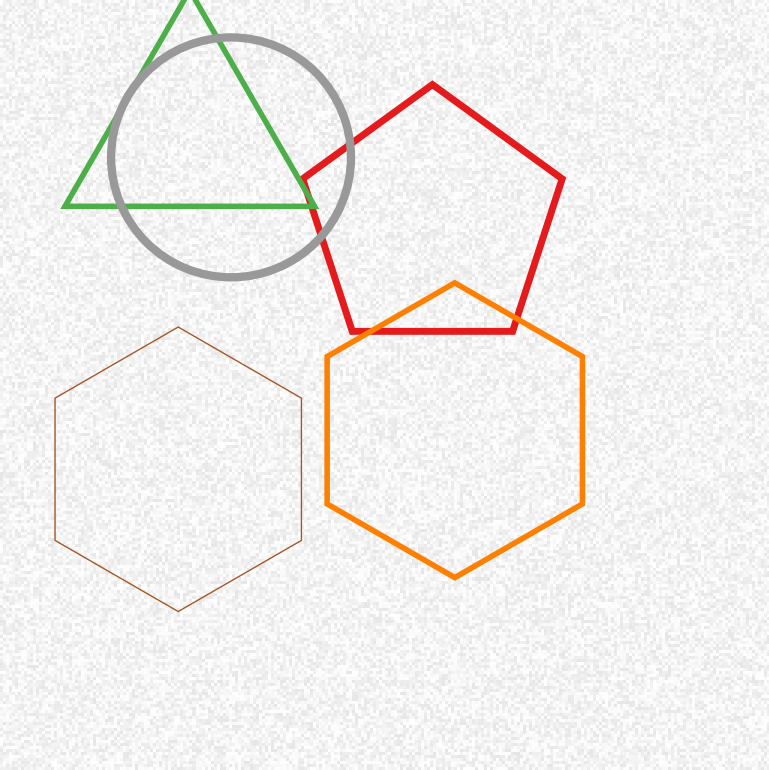[{"shape": "pentagon", "thickness": 2.5, "radius": 0.89, "center": [0.562, 0.713]}, {"shape": "triangle", "thickness": 2, "radius": 0.94, "center": [0.246, 0.826]}, {"shape": "hexagon", "thickness": 2, "radius": 0.96, "center": [0.591, 0.441]}, {"shape": "hexagon", "thickness": 0.5, "radius": 0.92, "center": [0.231, 0.391]}, {"shape": "circle", "thickness": 3, "radius": 0.78, "center": [0.3, 0.796]}]